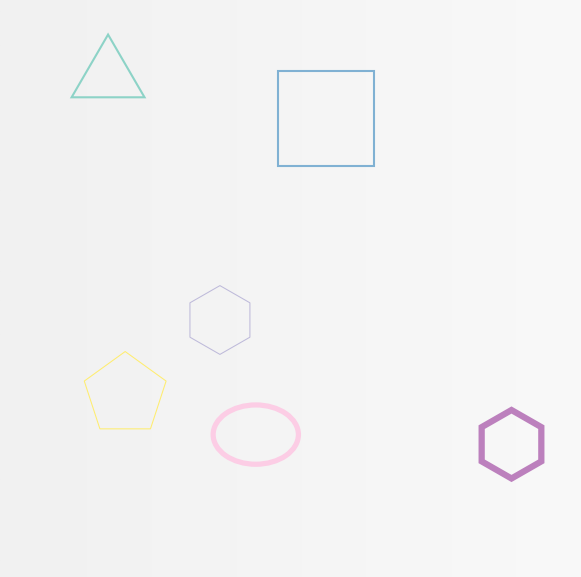[{"shape": "triangle", "thickness": 1, "radius": 0.36, "center": [0.186, 0.867]}, {"shape": "hexagon", "thickness": 0.5, "radius": 0.3, "center": [0.378, 0.445]}, {"shape": "square", "thickness": 1, "radius": 0.41, "center": [0.561, 0.794]}, {"shape": "oval", "thickness": 2.5, "radius": 0.37, "center": [0.44, 0.247]}, {"shape": "hexagon", "thickness": 3, "radius": 0.3, "center": [0.88, 0.23]}, {"shape": "pentagon", "thickness": 0.5, "radius": 0.37, "center": [0.215, 0.316]}]